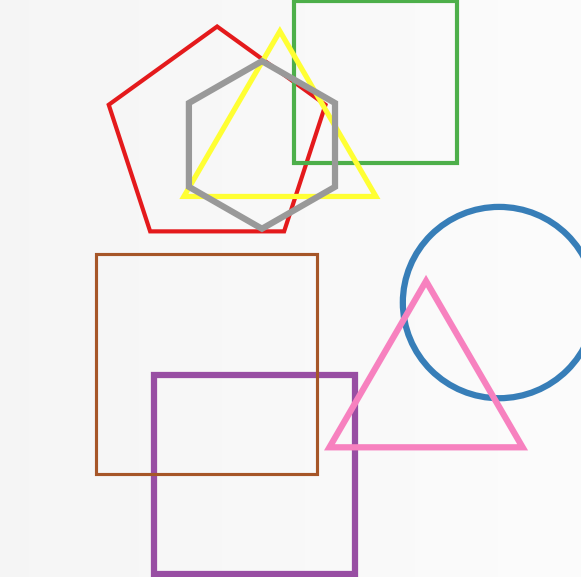[{"shape": "pentagon", "thickness": 2, "radius": 0.98, "center": [0.374, 0.757]}, {"shape": "circle", "thickness": 3, "radius": 0.83, "center": [0.859, 0.475]}, {"shape": "square", "thickness": 2, "radius": 0.7, "center": [0.647, 0.857]}, {"shape": "square", "thickness": 3, "radius": 0.86, "center": [0.438, 0.177]}, {"shape": "triangle", "thickness": 2.5, "radius": 0.95, "center": [0.482, 0.754]}, {"shape": "square", "thickness": 1.5, "radius": 0.95, "center": [0.356, 0.369]}, {"shape": "triangle", "thickness": 3, "radius": 0.96, "center": [0.733, 0.321]}, {"shape": "hexagon", "thickness": 3, "radius": 0.73, "center": [0.451, 0.748]}]